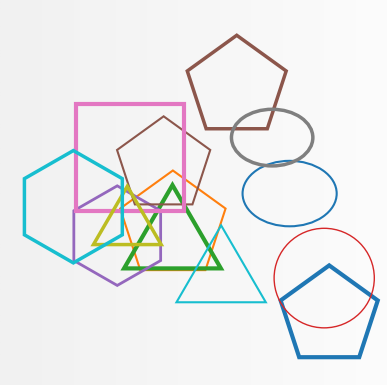[{"shape": "pentagon", "thickness": 3, "radius": 0.66, "center": [0.85, 0.179]}, {"shape": "oval", "thickness": 1.5, "radius": 0.61, "center": [0.747, 0.497]}, {"shape": "pentagon", "thickness": 1.5, "radius": 0.72, "center": [0.446, 0.414]}, {"shape": "triangle", "thickness": 3, "radius": 0.72, "center": [0.445, 0.375]}, {"shape": "circle", "thickness": 1, "radius": 0.65, "center": [0.837, 0.278]}, {"shape": "hexagon", "thickness": 2, "radius": 0.65, "center": [0.303, 0.388]}, {"shape": "pentagon", "thickness": 2.5, "radius": 0.67, "center": [0.611, 0.774]}, {"shape": "pentagon", "thickness": 1.5, "radius": 0.63, "center": [0.422, 0.571]}, {"shape": "square", "thickness": 3, "radius": 0.69, "center": [0.336, 0.591]}, {"shape": "oval", "thickness": 2.5, "radius": 0.53, "center": [0.702, 0.643]}, {"shape": "triangle", "thickness": 2.5, "radius": 0.5, "center": [0.329, 0.415]}, {"shape": "triangle", "thickness": 1.5, "radius": 0.67, "center": [0.571, 0.281]}, {"shape": "hexagon", "thickness": 2.5, "radius": 0.73, "center": [0.189, 0.463]}]